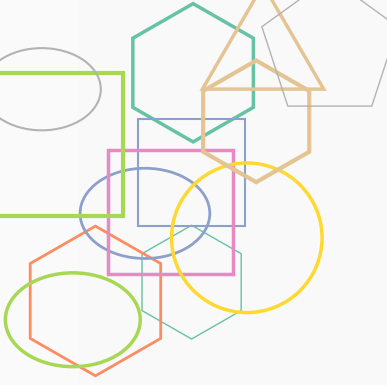[{"shape": "hexagon", "thickness": 2.5, "radius": 0.9, "center": [0.498, 0.811]}, {"shape": "hexagon", "thickness": 1, "radius": 0.74, "center": [0.494, 0.267]}, {"shape": "hexagon", "thickness": 2, "radius": 0.97, "center": [0.246, 0.218]}, {"shape": "oval", "thickness": 2, "radius": 0.84, "center": [0.374, 0.446]}, {"shape": "square", "thickness": 1.5, "radius": 0.69, "center": [0.494, 0.551]}, {"shape": "square", "thickness": 2.5, "radius": 0.8, "center": [0.44, 0.449]}, {"shape": "square", "thickness": 3, "radius": 0.92, "center": [0.131, 0.625]}, {"shape": "oval", "thickness": 2.5, "radius": 0.87, "center": [0.188, 0.169]}, {"shape": "circle", "thickness": 2.5, "radius": 0.97, "center": [0.637, 0.382]}, {"shape": "triangle", "thickness": 2.5, "radius": 0.9, "center": [0.679, 0.859]}, {"shape": "hexagon", "thickness": 3, "radius": 0.79, "center": [0.661, 0.685]}, {"shape": "pentagon", "thickness": 1, "radius": 0.92, "center": [0.851, 0.874]}, {"shape": "oval", "thickness": 1.5, "radius": 0.76, "center": [0.108, 0.768]}]